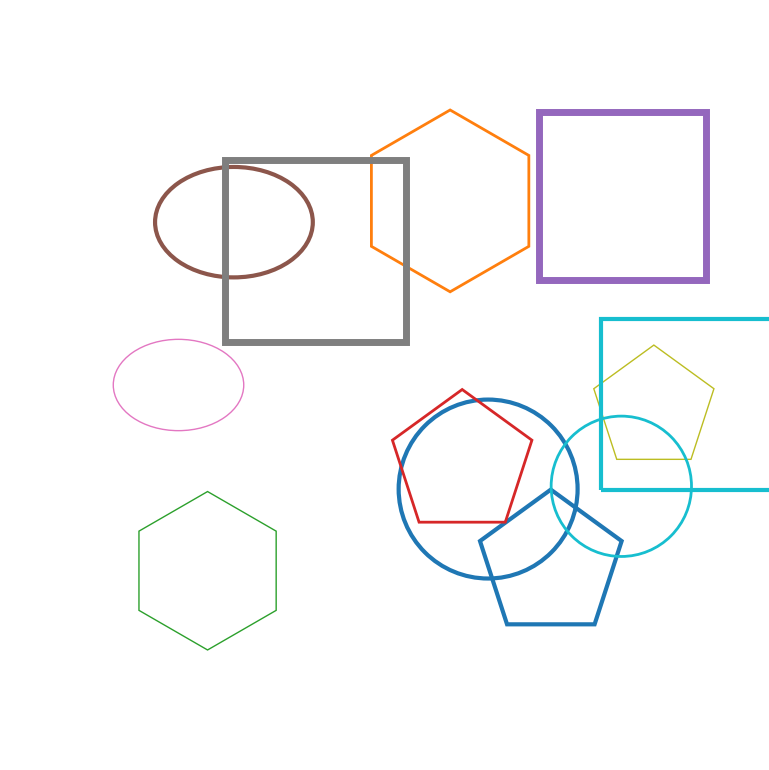[{"shape": "circle", "thickness": 1.5, "radius": 0.58, "center": [0.634, 0.365]}, {"shape": "pentagon", "thickness": 1.5, "radius": 0.48, "center": [0.715, 0.267]}, {"shape": "hexagon", "thickness": 1, "radius": 0.59, "center": [0.585, 0.739]}, {"shape": "hexagon", "thickness": 0.5, "radius": 0.51, "center": [0.27, 0.259]}, {"shape": "pentagon", "thickness": 1, "radius": 0.48, "center": [0.6, 0.399]}, {"shape": "square", "thickness": 2.5, "radius": 0.54, "center": [0.808, 0.745]}, {"shape": "oval", "thickness": 1.5, "radius": 0.51, "center": [0.304, 0.711]}, {"shape": "oval", "thickness": 0.5, "radius": 0.42, "center": [0.232, 0.5]}, {"shape": "square", "thickness": 2.5, "radius": 0.59, "center": [0.41, 0.674]}, {"shape": "pentagon", "thickness": 0.5, "radius": 0.41, "center": [0.849, 0.47]}, {"shape": "square", "thickness": 1.5, "radius": 0.56, "center": [0.892, 0.474]}, {"shape": "circle", "thickness": 1, "radius": 0.46, "center": [0.807, 0.368]}]